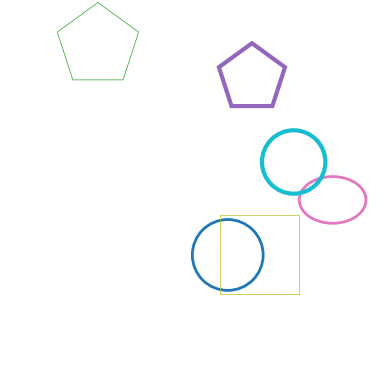[{"shape": "circle", "thickness": 2, "radius": 0.46, "center": [0.592, 0.338]}, {"shape": "pentagon", "thickness": 0.5, "radius": 0.56, "center": [0.254, 0.882]}, {"shape": "pentagon", "thickness": 3, "radius": 0.45, "center": [0.654, 0.798]}, {"shape": "oval", "thickness": 2, "radius": 0.43, "center": [0.864, 0.481]}, {"shape": "square", "thickness": 0.5, "radius": 0.51, "center": [0.674, 0.339]}, {"shape": "circle", "thickness": 3, "radius": 0.41, "center": [0.763, 0.579]}]